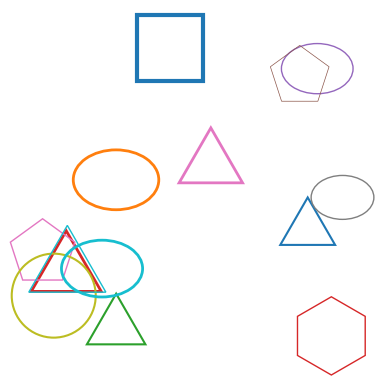[{"shape": "square", "thickness": 3, "radius": 0.43, "center": [0.442, 0.876]}, {"shape": "triangle", "thickness": 1.5, "radius": 0.41, "center": [0.799, 0.405]}, {"shape": "oval", "thickness": 2, "radius": 0.56, "center": [0.301, 0.533]}, {"shape": "triangle", "thickness": 1.5, "radius": 0.44, "center": [0.302, 0.149]}, {"shape": "hexagon", "thickness": 1, "radius": 0.51, "center": [0.861, 0.128]}, {"shape": "triangle", "thickness": 2, "radius": 0.52, "center": [0.172, 0.296]}, {"shape": "oval", "thickness": 1, "radius": 0.47, "center": [0.824, 0.822]}, {"shape": "pentagon", "thickness": 0.5, "radius": 0.4, "center": [0.778, 0.802]}, {"shape": "triangle", "thickness": 2, "radius": 0.48, "center": [0.548, 0.573]}, {"shape": "pentagon", "thickness": 1, "radius": 0.44, "center": [0.111, 0.344]}, {"shape": "oval", "thickness": 1, "radius": 0.41, "center": [0.89, 0.487]}, {"shape": "circle", "thickness": 1.5, "radius": 0.55, "center": [0.14, 0.232]}, {"shape": "triangle", "thickness": 1, "radius": 0.58, "center": [0.175, 0.299]}, {"shape": "oval", "thickness": 2, "radius": 0.53, "center": [0.265, 0.302]}]